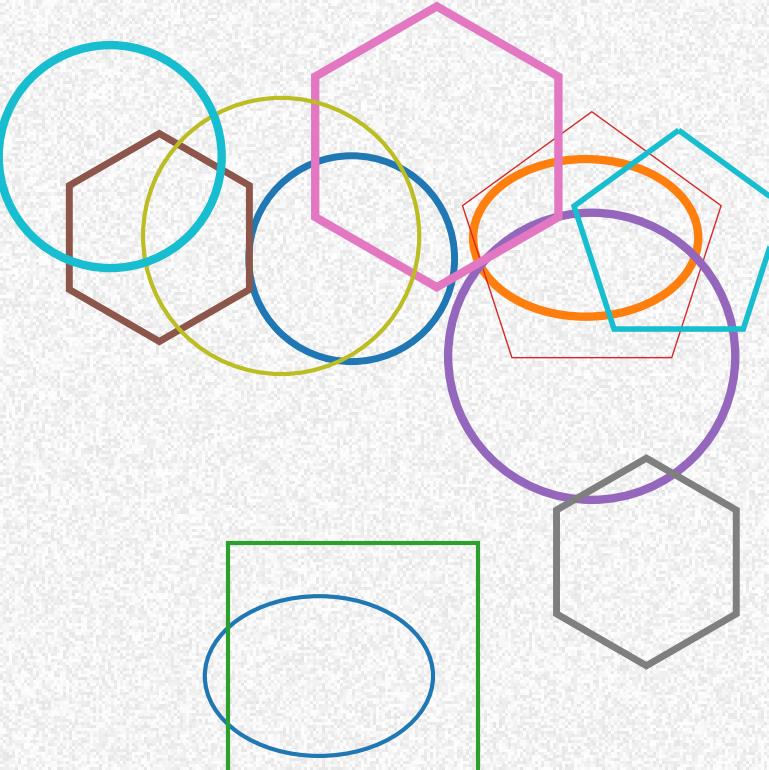[{"shape": "oval", "thickness": 1.5, "radius": 0.74, "center": [0.414, 0.122]}, {"shape": "circle", "thickness": 2.5, "radius": 0.67, "center": [0.457, 0.664]}, {"shape": "oval", "thickness": 3, "radius": 0.73, "center": [0.761, 0.691]}, {"shape": "square", "thickness": 1.5, "radius": 0.81, "center": [0.458, 0.132]}, {"shape": "pentagon", "thickness": 0.5, "radius": 0.88, "center": [0.769, 0.678]}, {"shape": "circle", "thickness": 3, "radius": 0.93, "center": [0.768, 0.537]}, {"shape": "hexagon", "thickness": 2.5, "radius": 0.68, "center": [0.207, 0.692]}, {"shape": "hexagon", "thickness": 3, "radius": 0.91, "center": [0.567, 0.809]}, {"shape": "hexagon", "thickness": 2.5, "radius": 0.67, "center": [0.839, 0.27]}, {"shape": "circle", "thickness": 1.5, "radius": 0.9, "center": [0.365, 0.694]}, {"shape": "circle", "thickness": 3, "radius": 0.72, "center": [0.143, 0.797]}, {"shape": "pentagon", "thickness": 2, "radius": 0.71, "center": [0.881, 0.688]}]